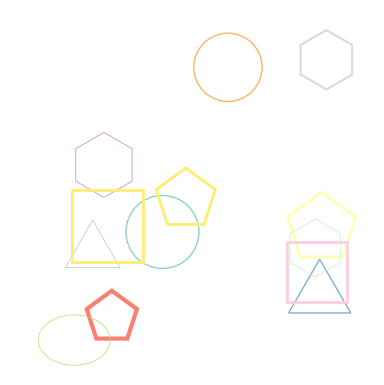[{"shape": "circle", "thickness": 1, "radius": 0.47, "center": [0.422, 0.397]}, {"shape": "pentagon", "thickness": 2, "radius": 0.47, "center": [0.835, 0.408]}, {"shape": "triangle", "thickness": 0.5, "radius": 0.41, "center": [0.241, 0.346]}, {"shape": "pentagon", "thickness": 3, "radius": 0.34, "center": [0.29, 0.176]}, {"shape": "triangle", "thickness": 1, "radius": 0.47, "center": [0.83, 0.234]}, {"shape": "circle", "thickness": 1, "radius": 0.44, "center": [0.592, 0.825]}, {"shape": "oval", "thickness": 0.5, "radius": 0.47, "center": [0.193, 0.117]}, {"shape": "square", "thickness": 2, "radius": 0.39, "center": [0.823, 0.294]}, {"shape": "hexagon", "thickness": 1.5, "radius": 0.39, "center": [0.848, 0.845]}, {"shape": "hexagon", "thickness": 0.5, "radius": 0.42, "center": [0.27, 0.572]}, {"shape": "hexagon", "thickness": 0.5, "radius": 0.38, "center": [0.819, 0.356]}, {"shape": "square", "thickness": 2, "radius": 0.47, "center": [0.279, 0.412]}, {"shape": "pentagon", "thickness": 2, "radius": 0.4, "center": [0.483, 0.483]}]